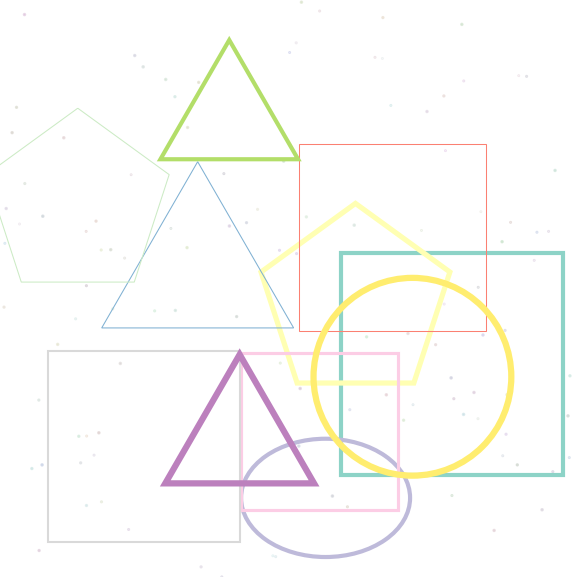[{"shape": "square", "thickness": 2, "radius": 0.96, "center": [0.782, 0.368]}, {"shape": "pentagon", "thickness": 2.5, "radius": 0.86, "center": [0.616, 0.475]}, {"shape": "oval", "thickness": 2, "radius": 0.73, "center": [0.564, 0.137]}, {"shape": "square", "thickness": 0.5, "radius": 0.81, "center": [0.68, 0.588]}, {"shape": "triangle", "thickness": 0.5, "radius": 0.96, "center": [0.342, 0.527]}, {"shape": "triangle", "thickness": 2, "radius": 0.69, "center": [0.397, 0.792]}, {"shape": "square", "thickness": 1.5, "radius": 0.68, "center": [0.553, 0.251]}, {"shape": "square", "thickness": 1, "radius": 0.83, "center": [0.25, 0.226]}, {"shape": "triangle", "thickness": 3, "radius": 0.74, "center": [0.415, 0.236]}, {"shape": "pentagon", "thickness": 0.5, "radius": 0.83, "center": [0.135, 0.645]}, {"shape": "circle", "thickness": 3, "radius": 0.86, "center": [0.714, 0.347]}]